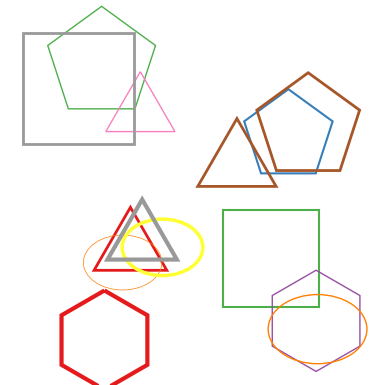[{"shape": "triangle", "thickness": 2, "radius": 0.55, "center": [0.339, 0.352]}, {"shape": "hexagon", "thickness": 3, "radius": 0.64, "center": [0.271, 0.117]}, {"shape": "pentagon", "thickness": 1.5, "radius": 0.6, "center": [0.749, 0.647]}, {"shape": "pentagon", "thickness": 1, "radius": 0.74, "center": [0.264, 0.836]}, {"shape": "square", "thickness": 1.5, "radius": 0.63, "center": [0.704, 0.329]}, {"shape": "hexagon", "thickness": 1, "radius": 0.66, "center": [0.821, 0.167]}, {"shape": "oval", "thickness": 0.5, "radius": 0.51, "center": [0.319, 0.318]}, {"shape": "oval", "thickness": 1, "radius": 0.64, "center": [0.825, 0.145]}, {"shape": "oval", "thickness": 2.5, "radius": 0.52, "center": [0.422, 0.358]}, {"shape": "pentagon", "thickness": 2, "radius": 0.7, "center": [0.801, 0.671]}, {"shape": "triangle", "thickness": 2, "radius": 0.59, "center": [0.615, 0.575]}, {"shape": "triangle", "thickness": 1, "radius": 0.52, "center": [0.365, 0.71]}, {"shape": "square", "thickness": 2, "radius": 0.72, "center": [0.203, 0.77]}, {"shape": "triangle", "thickness": 3, "radius": 0.52, "center": [0.369, 0.378]}]